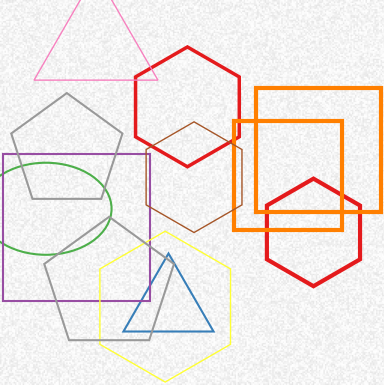[{"shape": "hexagon", "thickness": 2.5, "radius": 0.78, "center": [0.487, 0.722]}, {"shape": "hexagon", "thickness": 3, "radius": 0.7, "center": [0.814, 0.396]}, {"shape": "triangle", "thickness": 1.5, "radius": 0.68, "center": [0.438, 0.207]}, {"shape": "oval", "thickness": 1.5, "radius": 0.85, "center": [0.119, 0.458]}, {"shape": "square", "thickness": 1.5, "radius": 0.95, "center": [0.199, 0.409]}, {"shape": "square", "thickness": 3, "radius": 0.7, "center": [0.748, 0.544]}, {"shape": "square", "thickness": 3, "radius": 0.81, "center": [0.828, 0.61]}, {"shape": "hexagon", "thickness": 1, "radius": 0.98, "center": [0.429, 0.204]}, {"shape": "hexagon", "thickness": 1, "radius": 0.72, "center": [0.504, 0.54]}, {"shape": "triangle", "thickness": 1, "radius": 0.93, "center": [0.249, 0.885]}, {"shape": "pentagon", "thickness": 1.5, "radius": 0.89, "center": [0.283, 0.26]}, {"shape": "pentagon", "thickness": 1.5, "radius": 0.76, "center": [0.174, 0.606]}]